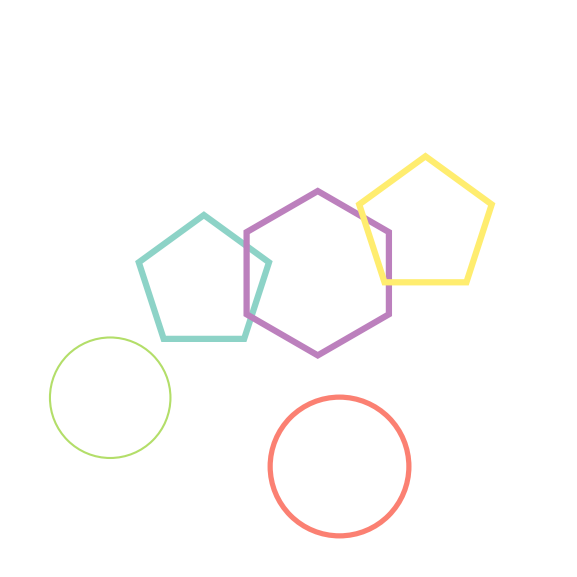[{"shape": "pentagon", "thickness": 3, "radius": 0.59, "center": [0.353, 0.508]}, {"shape": "circle", "thickness": 2.5, "radius": 0.6, "center": [0.588, 0.191]}, {"shape": "circle", "thickness": 1, "radius": 0.52, "center": [0.191, 0.31]}, {"shape": "hexagon", "thickness": 3, "radius": 0.71, "center": [0.55, 0.526]}, {"shape": "pentagon", "thickness": 3, "radius": 0.6, "center": [0.737, 0.608]}]